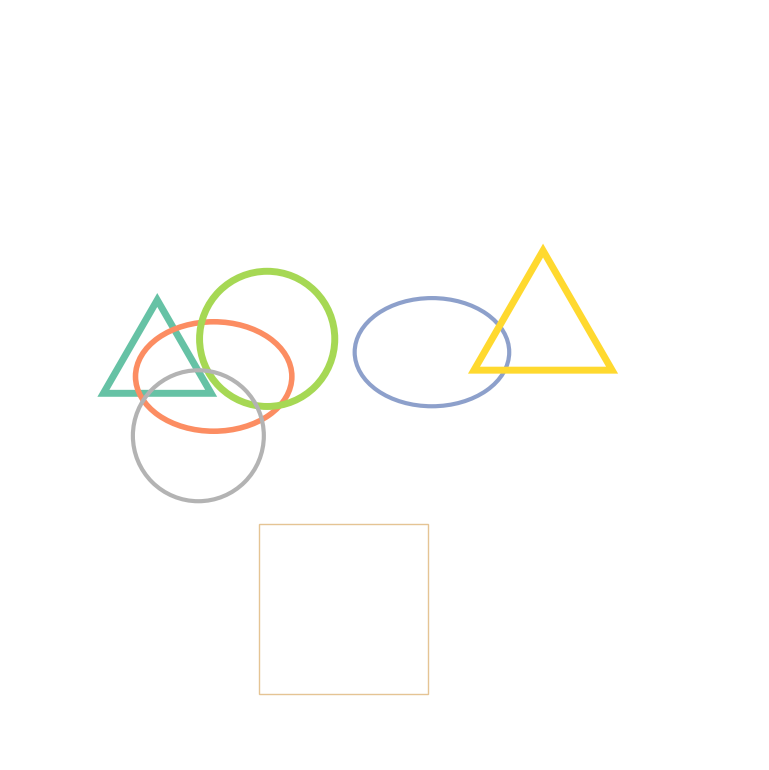[{"shape": "triangle", "thickness": 2.5, "radius": 0.4, "center": [0.204, 0.53]}, {"shape": "oval", "thickness": 2, "radius": 0.51, "center": [0.278, 0.511]}, {"shape": "oval", "thickness": 1.5, "radius": 0.5, "center": [0.561, 0.543]}, {"shape": "circle", "thickness": 2.5, "radius": 0.44, "center": [0.347, 0.56]}, {"shape": "triangle", "thickness": 2.5, "radius": 0.52, "center": [0.705, 0.571]}, {"shape": "square", "thickness": 0.5, "radius": 0.55, "center": [0.446, 0.209]}, {"shape": "circle", "thickness": 1.5, "radius": 0.43, "center": [0.258, 0.434]}]